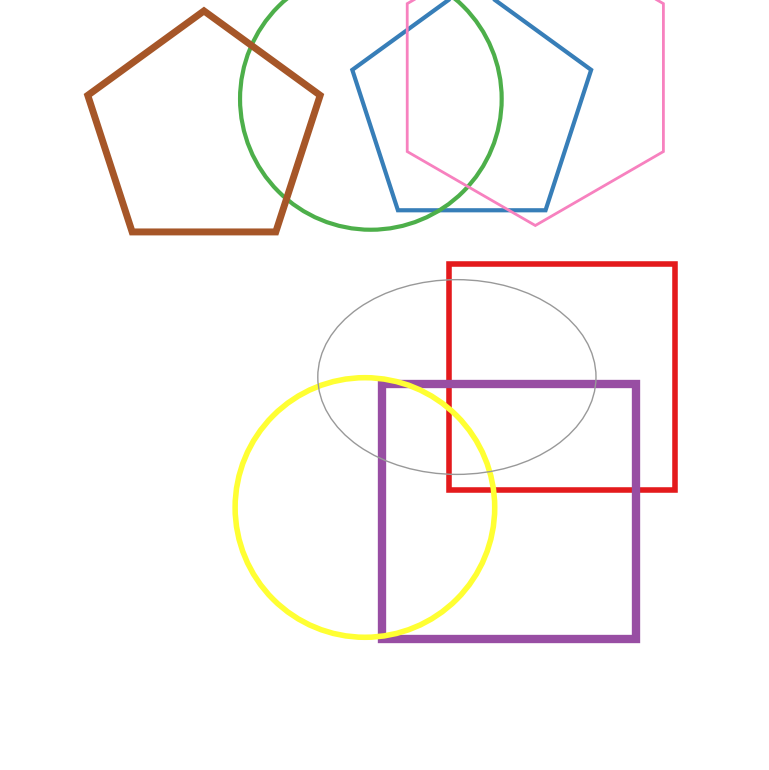[{"shape": "square", "thickness": 2, "radius": 0.73, "center": [0.73, 0.511]}, {"shape": "pentagon", "thickness": 1.5, "radius": 0.82, "center": [0.613, 0.859]}, {"shape": "circle", "thickness": 1.5, "radius": 0.85, "center": [0.482, 0.872]}, {"shape": "square", "thickness": 3, "radius": 0.83, "center": [0.661, 0.336]}, {"shape": "circle", "thickness": 2, "radius": 0.84, "center": [0.474, 0.341]}, {"shape": "pentagon", "thickness": 2.5, "radius": 0.79, "center": [0.265, 0.827]}, {"shape": "hexagon", "thickness": 1, "radius": 0.96, "center": [0.695, 0.899]}, {"shape": "oval", "thickness": 0.5, "radius": 0.9, "center": [0.593, 0.51]}]